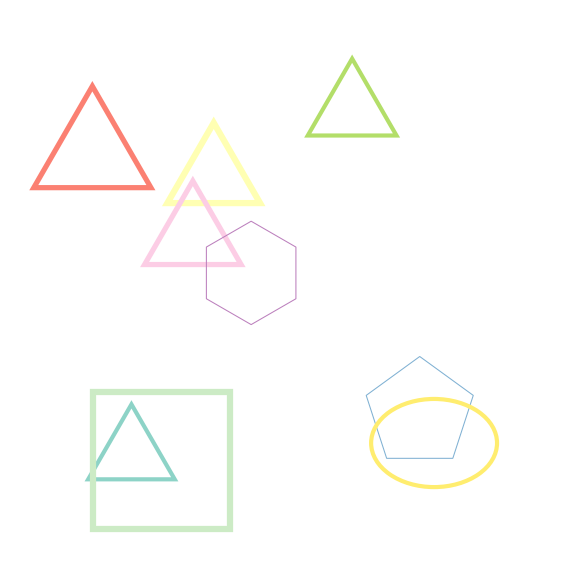[{"shape": "triangle", "thickness": 2, "radius": 0.43, "center": [0.228, 0.212]}, {"shape": "triangle", "thickness": 3, "radius": 0.46, "center": [0.37, 0.694]}, {"shape": "triangle", "thickness": 2.5, "radius": 0.59, "center": [0.16, 0.733]}, {"shape": "pentagon", "thickness": 0.5, "radius": 0.49, "center": [0.727, 0.284]}, {"shape": "triangle", "thickness": 2, "radius": 0.44, "center": [0.61, 0.809]}, {"shape": "triangle", "thickness": 2.5, "radius": 0.48, "center": [0.334, 0.589]}, {"shape": "hexagon", "thickness": 0.5, "radius": 0.45, "center": [0.435, 0.527]}, {"shape": "square", "thickness": 3, "radius": 0.59, "center": [0.279, 0.202]}, {"shape": "oval", "thickness": 2, "radius": 0.55, "center": [0.752, 0.232]}]